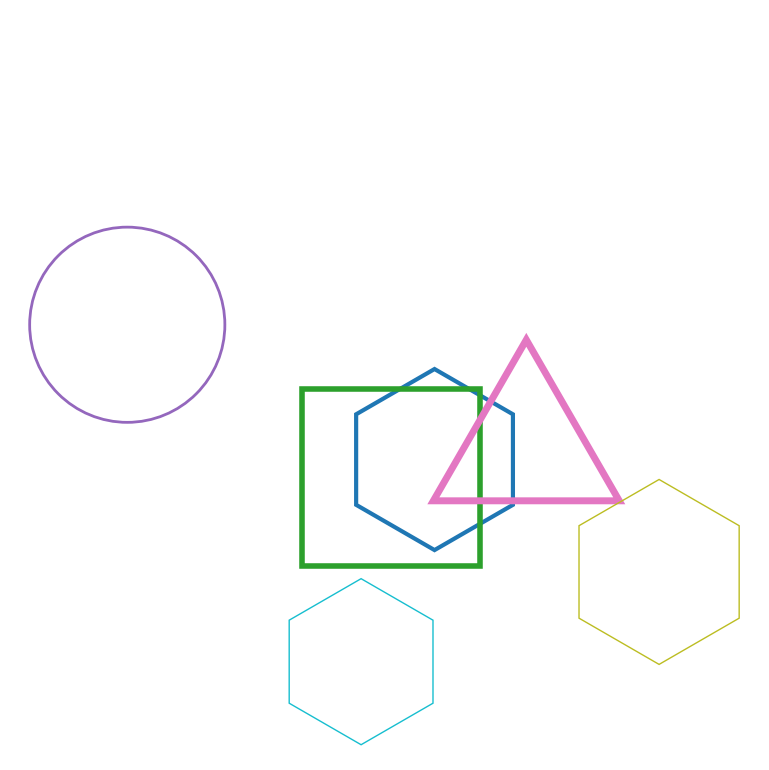[{"shape": "hexagon", "thickness": 1.5, "radius": 0.59, "center": [0.564, 0.403]}, {"shape": "square", "thickness": 2, "radius": 0.58, "center": [0.508, 0.38]}, {"shape": "circle", "thickness": 1, "radius": 0.63, "center": [0.165, 0.578]}, {"shape": "triangle", "thickness": 2.5, "radius": 0.7, "center": [0.684, 0.419]}, {"shape": "hexagon", "thickness": 0.5, "radius": 0.6, "center": [0.856, 0.257]}, {"shape": "hexagon", "thickness": 0.5, "radius": 0.54, "center": [0.469, 0.141]}]